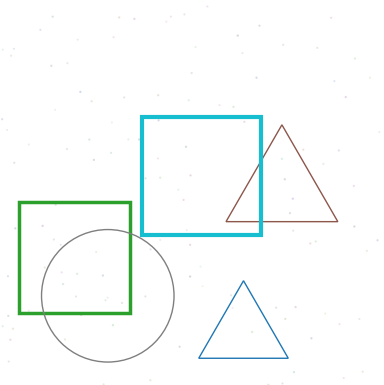[{"shape": "triangle", "thickness": 1, "radius": 0.67, "center": [0.632, 0.137]}, {"shape": "square", "thickness": 2.5, "radius": 0.72, "center": [0.194, 0.331]}, {"shape": "triangle", "thickness": 1, "radius": 0.84, "center": [0.732, 0.508]}, {"shape": "circle", "thickness": 1, "radius": 0.86, "center": [0.28, 0.232]}, {"shape": "square", "thickness": 3, "radius": 0.77, "center": [0.523, 0.543]}]